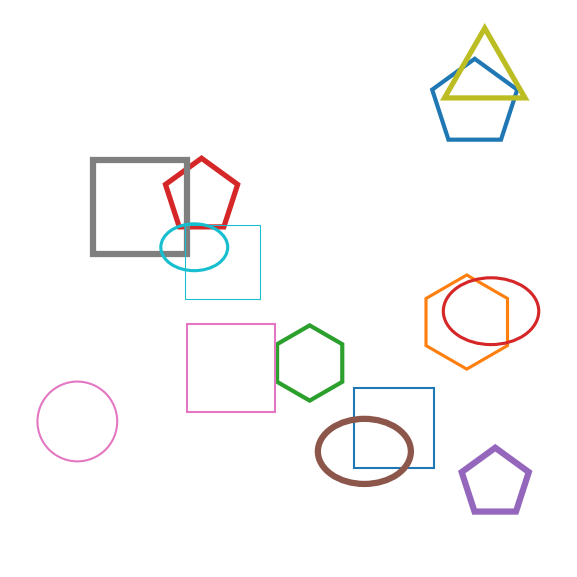[{"shape": "pentagon", "thickness": 2, "radius": 0.39, "center": [0.822, 0.82]}, {"shape": "square", "thickness": 1, "radius": 0.34, "center": [0.682, 0.258]}, {"shape": "hexagon", "thickness": 1.5, "radius": 0.41, "center": [0.808, 0.441]}, {"shape": "hexagon", "thickness": 2, "radius": 0.33, "center": [0.536, 0.371]}, {"shape": "oval", "thickness": 1.5, "radius": 0.41, "center": [0.85, 0.46]}, {"shape": "pentagon", "thickness": 2.5, "radius": 0.33, "center": [0.349, 0.659]}, {"shape": "pentagon", "thickness": 3, "radius": 0.31, "center": [0.858, 0.163]}, {"shape": "oval", "thickness": 3, "radius": 0.4, "center": [0.631, 0.217]}, {"shape": "circle", "thickness": 1, "radius": 0.35, "center": [0.134, 0.269]}, {"shape": "square", "thickness": 1, "radius": 0.38, "center": [0.4, 0.362]}, {"shape": "square", "thickness": 3, "radius": 0.41, "center": [0.243, 0.64]}, {"shape": "triangle", "thickness": 2.5, "radius": 0.4, "center": [0.839, 0.87]}, {"shape": "square", "thickness": 0.5, "radius": 0.32, "center": [0.385, 0.545]}, {"shape": "oval", "thickness": 1.5, "radius": 0.29, "center": [0.336, 0.571]}]